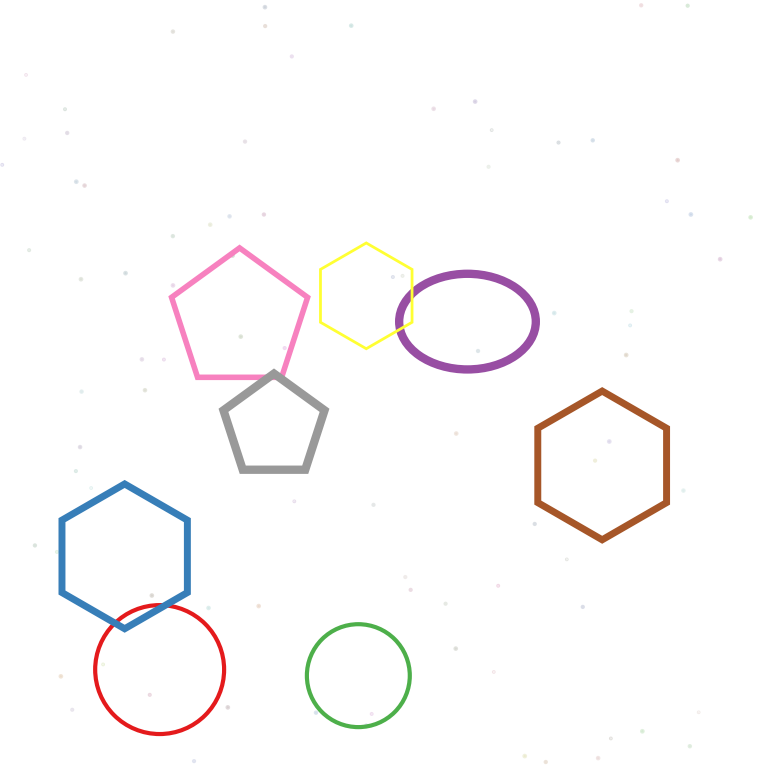[{"shape": "circle", "thickness": 1.5, "radius": 0.42, "center": [0.207, 0.13]}, {"shape": "hexagon", "thickness": 2.5, "radius": 0.47, "center": [0.162, 0.277]}, {"shape": "circle", "thickness": 1.5, "radius": 0.33, "center": [0.465, 0.123]}, {"shape": "oval", "thickness": 3, "radius": 0.44, "center": [0.607, 0.582]}, {"shape": "hexagon", "thickness": 1, "radius": 0.34, "center": [0.476, 0.616]}, {"shape": "hexagon", "thickness": 2.5, "radius": 0.48, "center": [0.782, 0.396]}, {"shape": "pentagon", "thickness": 2, "radius": 0.46, "center": [0.311, 0.585]}, {"shape": "pentagon", "thickness": 3, "radius": 0.35, "center": [0.356, 0.446]}]